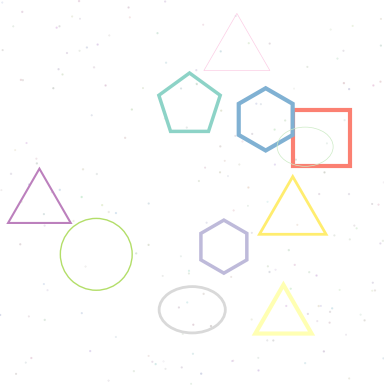[{"shape": "pentagon", "thickness": 2.5, "radius": 0.42, "center": [0.492, 0.727]}, {"shape": "triangle", "thickness": 3, "radius": 0.42, "center": [0.736, 0.176]}, {"shape": "hexagon", "thickness": 2.5, "radius": 0.34, "center": [0.581, 0.359]}, {"shape": "square", "thickness": 3, "radius": 0.37, "center": [0.835, 0.642]}, {"shape": "hexagon", "thickness": 3, "radius": 0.4, "center": [0.69, 0.69]}, {"shape": "circle", "thickness": 1, "radius": 0.47, "center": [0.25, 0.339]}, {"shape": "triangle", "thickness": 0.5, "radius": 0.5, "center": [0.615, 0.866]}, {"shape": "oval", "thickness": 2, "radius": 0.43, "center": [0.499, 0.195]}, {"shape": "triangle", "thickness": 1.5, "radius": 0.47, "center": [0.102, 0.468]}, {"shape": "oval", "thickness": 0.5, "radius": 0.36, "center": [0.793, 0.619]}, {"shape": "triangle", "thickness": 2, "radius": 0.5, "center": [0.76, 0.441]}]